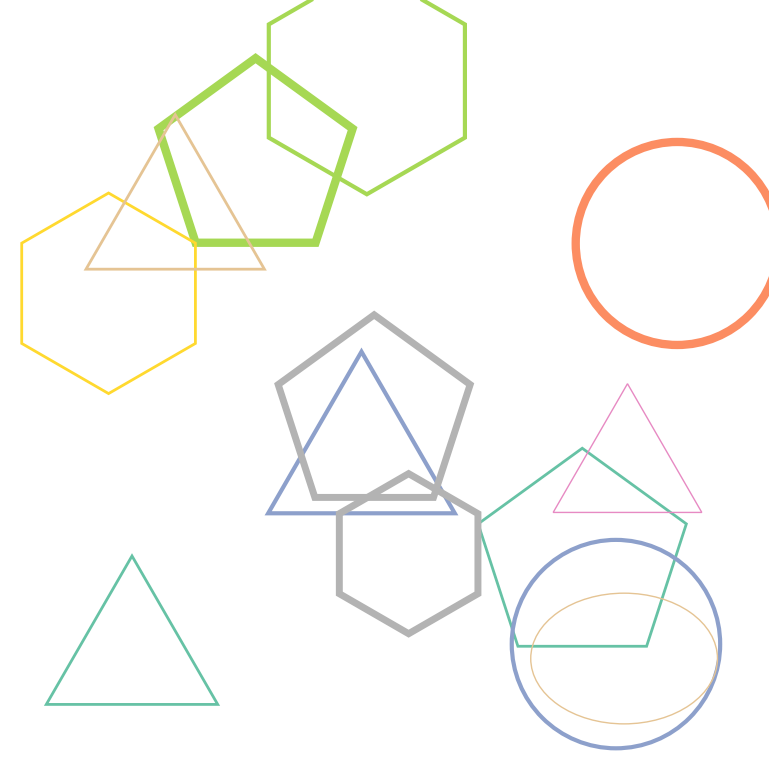[{"shape": "pentagon", "thickness": 1, "radius": 0.71, "center": [0.756, 0.276]}, {"shape": "triangle", "thickness": 1, "radius": 0.64, "center": [0.171, 0.149]}, {"shape": "circle", "thickness": 3, "radius": 0.66, "center": [0.88, 0.684]}, {"shape": "triangle", "thickness": 1.5, "radius": 0.7, "center": [0.469, 0.403]}, {"shape": "circle", "thickness": 1.5, "radius": 0.68, "center": [0.8, 0.164]}, {"shape": "triangle", "thickness": 0.5, "radius": 0.56, "center": [0.815, 0.39]}, {"shape": "hexagon", "thickness": 1.5, "radius": 0.74, "center": [0.476, 0.895]}, {"shape": "pentagon", "thickness": 3, "radius": 0.66, "center": [0.332, 0.792]}, {"shape": "hexagon", "thickness": 1, "radius": 0.65, "center": [0.141, 0.619]}, {"shape": "oval", "thickness": 0.5, "radius": 0.61, "center": [0.811, 0.145]}, {"shape": "triangle", "thickness": 1, "radius": 0.67, "center": [0.228, 0.717]}, {"shape": "pentagon", "thickness": 2.5, "radius": 0.66, "center": [0.486, 0.46]}, {"shape": "hexagon", "thickness": 2.5, "radius": 0.52, "center": [0.531, 0.281]}]